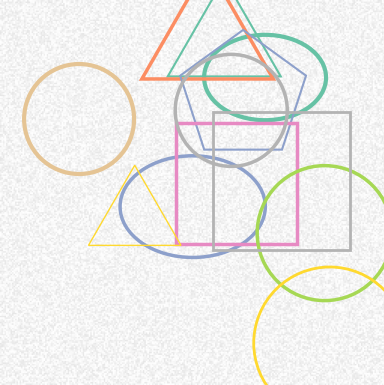[{"shape": "oval", "thickness": 3, "radius": 0.79, "center": [0.689, 0.799]}, {"shape": "triangle", "thickness": 1.5, "radius": 0.85, "center": [0.582, 0.886]}, {"shape": "triangle", "thickness": 2.5, "radius": 0.99, "center": [0.539, 0.893]}, {"shape": "pentagon", "thickness": 1.5, "radius": 0.86, "center": [0.631, 0.75]}, {"shape": "oval", "thickness": 2.5, "radius": 0.94, "center": [0.501, 0.463]}, {"shape": "square", "thickness": 2.5, "radius": 0.79, "center": [0.615, 0.524]}, {"shape": "circle", "thickness": 2.5, "radius": 0.88, "center": [0.843, 0.395]}, {"shape": "triangle", "thickness": 1, "radius": 0.69, "center": [0.35, 0.432]}, {"shape": "circle", "thickness": 2, "radius": 0.99, "center": [0.857, 0.109]}, {"shape": "circle", "thickness": 3, "radius": 0.71, "center": [0.205, 0.691]}, {"shape": "square", "thickness": 2, "radius": 0.89, "center": [0.731, 0.529]}, {"shape": "circle", "thickness": 2.5, "radius": 0.73, "center": [0.601, 0.713]}]